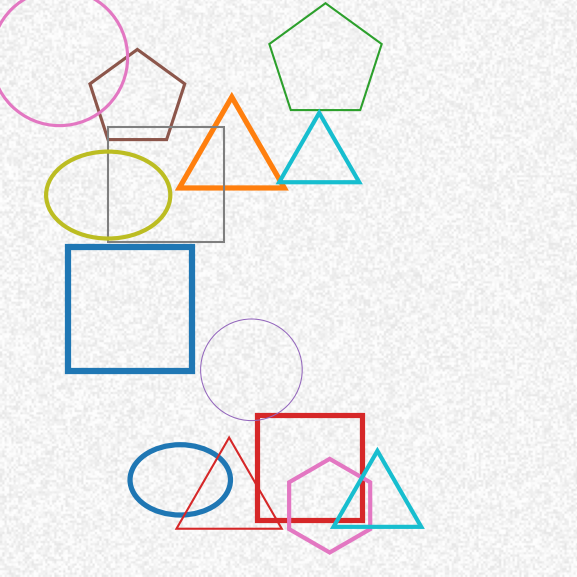[{"shape": "oval", "thickness": 2.5, "radius": 0.43, "center": [0.312, 0.168]}, {"shape": "square", "thickness": 3, "radius": 0.54, "center": [0.225, 0.464]}, {"shape": "triangle", "thickness": 2.5, "radius": 0.53, "center": [0.401, 0.726]}, {"shape": "pentagon", "thickness": 1, "radius": 0.51, "center": [0.564, 0.891]}, {"shape": "square", "thickness": 2.5, "radius": 0.45, "center": [0.536, 0.19]}, {"shape": "triangle", "thickness": 1, "radius": 0.53, "center": [0.397, 0.136]}, {"shape": "circle", "thickness": 0.5, "radius": 0.44, "center": [0.435, 0.359]}, {"shape": "pentagon", "thickness": 1.5, "radius": 0.43, "center": [0.238, 0.827]}, {"shape": "circle", "thickness": 1.5, "radius": 0.59, "center": [0.103, 0.899]}, {"shape": "hexagon", "thickness": 2, "radius": 0.41, "center": [0.571, 0.123]}, {"shape": "square", "thickness": 1, "radius": 0.5, "center": [0.288, 0.68]}, {"shape": "oval", "thickness": 2, "radius": 0.54, "center": [0.187, 0.661]}, {"shape": "triangle", "thickness": 2, "radius": 0.4, "center": [0.553, 0.724]}, {"shape": "triangle", "thickness": 2, "radius": 0.44, "center": [0.653, 0.131]}]